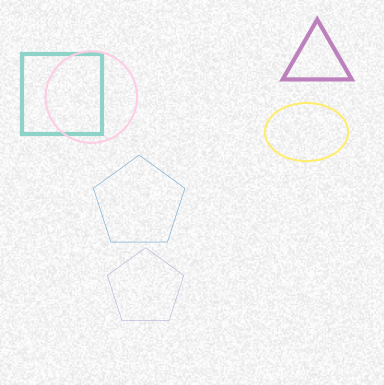[{"shape": "square", "thickness": 3, "radius": 0.51, "center": [0.161, 0.756]}, {"shape": "pentagon", "thickness": 0.5, "radius": 0.52, "center": [0.378, 0.252]}, {"shape": "pentagon", "thickness": 0.5, "radius": 0.62, "center": [0.361, 0.472]}, {"shape": "circle", "thickness": 1.5, "radius": 0.59, "center": [0.237, 0.748]}, {"shape": "triangle", "thickness": 3, "radius": 0.52, "center": [0.824, 0.846]}, {"shape": "oval", "thickness": 1.5, "radius": 0.54, "center": [0.796, 0.657]}]